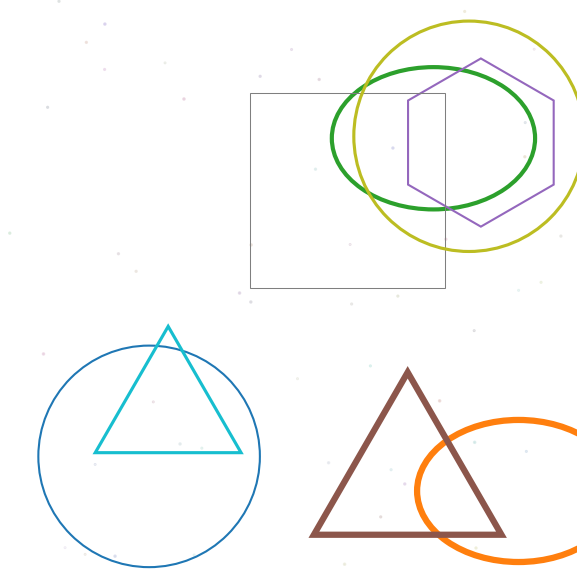[{"shape": "circle", "thickness": 1, "radius": 0.96, "center": [0.258, 0.209]}, {"shape": "oval", "thickness": 3, "radius": 0.88, "center": [0.898, 0.149]}, {"shape": "oval", "thickness": 2, "radius": 0.88, "center": [0.751, 0.76]}, {"shape": "hexagon", "thickness": 1, "radius": 0.73, "center": [0.833, 0.752]}, {"shape": "triangle", "thickness": 3, "radius": 0.94, "center": [0.706, 0.167]}, {"shape": "square", "thickness": 0.5, "radius": 0.84, "center": [0.602, 0.67]}, {"shape": "circle", "thickness": 1.5, "radius": 1.0, "center": [0.812, 0.763]}, {"shape": "triangle", "thickness": 1.5, "radius": 0.73, "center": [0.291, 0.288]}]